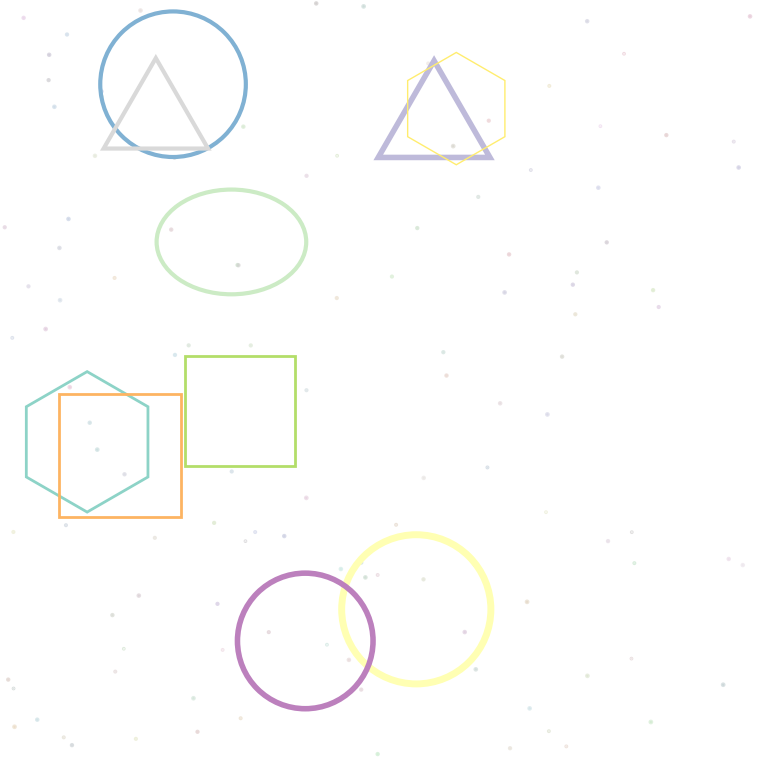[{"shape": "hexagon", "thickness": 1, "radius": 0.46, "center": [0.113, 0.426]}, {"shape": "circle", "thickness": 2.5, "radius": 0.48, "center": [0.541, 0.209]}, {"shape": "triangle", "thickness": 2, "radius": 0.42, "center": [0.564, 0.837]}, {"shape": "circle", "thickness": 1.5, "radius": 0.47, "center": [0.225, 0.891]}, {"shape": "square", "thickness": 1, "radius": 0.4, "center": [0.156, 0.408]}, {"shape": "square", "thickness": 1, "radius": 0.36, "center": [0.312, 0.466]}, {"shape": "triangle", "thickness": 1.5, "radius": 0.39, "center": [0.202, 0.846]}, {"shape": "circle", "thickness": 2, "radius": 0.44, "center": [0.396, 0.168]}, {"shape": "oval", "thickness": 1.5, "radius": 0.49, "center": [0.301, 0.686]}, {"shape": "hexagon", "thickness": 0.5, "radius": 0.36, "center": [0.593, 0.859]}]